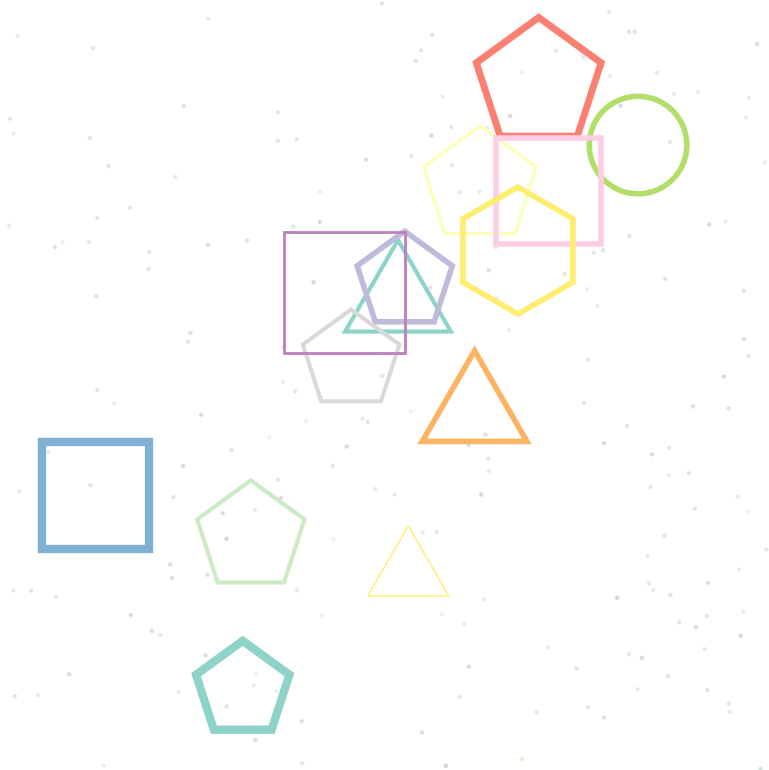[{"shape": "pentagon", "thickness": 3, "radius": 0.32, "center": [0.315, 0.104]}, {"shape": "triangle", "thickness": 1.5, "radius": 0.4, "center": [0.517, 0.609]}, {"shape": "pentagon", "thickness": 1, "radius": 0.39, "center": [0.623, 0.759]}, {"shape": "pentagon", "thickness": 2, "radius": 0.33, "center": [0.526, 0.635]}, {"shape": "pentagon", "thickness": 2.5, "radius": 0.43, "center": [0.7, 0.892]}, {"shape": "square", "thickness": 3, "radius": 0.35, "center": [0.124, 0.356]}, {"shape": "triangle", "thickness": 2, "radius": 0.39, "center": [0.616, 0.466]}, {"shape": "circle", "thickness": 2, "radius": 0.32, "center": [0.829, 0.812]}, {"shape": "square", "thickness": 2, "radius": 0.34, "center": [0.712, 0.752]}, {"shape": "pentagon", "thickness": 1.5, "radius": 0.33, "center": [0.456, 0.532]}, {"shape": "square", "thickness": 1, "radius": 0.39, "center": [0.448, 0.62]}, {"shape": "pentagon", "thickness": 1.5, "radius": 0.37, "center": [0.326, 0.303]}, {"shape": "hexagon", "thickness": 2, "radius": 0.41, "center": [0.673, 0.675]}, {"shape": "triangle", "thickness": 0.5, "radius": 0.3, "center": [0.53, 0.256]}]